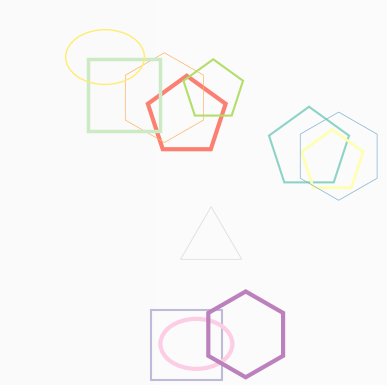[{"shape": "pentagon", "thickness": 1.5, "radius": 0.54, "center": [0.797, 0.614]}, {"shape": "pentagon", "thickness": 2, "radius": 0.42, "center": [0.858, 0.58]}, {"shape": "square", "thickness": 1.5, "radius": 0.46, "center": [0.481, 0.105]}, {"shape": "pentagon", "thickness": 3, "radius": 0.53, "center": [0.482, 0.698]}, {"shape": "hexagon", "thickness": 0.5, "radius": 0.57, "center": [0.874, 0.594]}, {"shape": "hexagon", "thickness": 0.5, "radius": 0.58, "center": [0.424, 0.746]}, {"shape": "pentagon", "thickness": 1.5, "radius": 0.4, "center": [0.55, 0.765]}, {"shape": "oval", "thickness": 3, "radius": 0.46, "center": [0.507, 0.107]}, {"shape": "triangle", "thickness": 0.5, "radius": 0.46, "center": [0.545, 0.372]}, {"shape": "hexagon", "thickness": 3, "radius": 0.56, "center": [0.634, 0.132]}, {"shape": "square", "thickness": 2.5, "radius": 0.47, "center": [0.321, 0.753]}, {"shape": "oval", "thickness": 1, "radius": 0.51, "center": [0.271, 0.852]}]